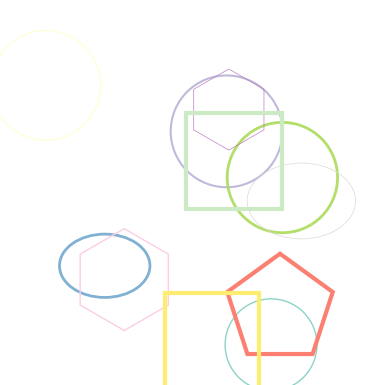[{"shape": "circle", "thickness": 1, "radius": 0.6, "center": [0.704, 0.104]}, {"shape": "circle", "thickness": 0.5, "radius": 0.71, "center": [0.119, 0.778]}, {"shape": "circle", "thickness": 1.5, "radius": 0.73, "center": [0.589, 0.659]}, {"shape": "pentagon", "thickness": 3, "radius": 0.72, "center": [0.727, 0.197]}, {"shape": "oval", "thickness": 2, "radius": 0.59, "center": [0.272, 0.31]}, {"shape": "circle", "thickness": 2, "radius": 0.72, "center": [0.733, 0.539]}, {"shape": "hexagon", "thickness": 1, "radius": 0.66, "center": [0.323, 0.274]}, {"shape": "oval", "thickness": 0.5, "radius": 0.7, "center": [0.783, 0.478]}, {"shape": "hexagon", "thickness": 0.5, "radius": 0.53, "center": [0.594, 0.715]}, {"shape": "square", "thickness": 3, "radius": 0.63, "center": [0.607, 0.582]}, {"shape": "square", "thickness": 3, "radius": 0.61, "center": [0.551, 0.118]}]